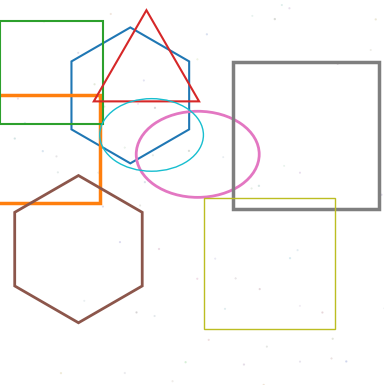[{"shape": "hexagon", "thickness": 1.5, "radius": 0.88, "center": [0.338, 0.752]}, {"shape": "square", "thickness": 2.5, "radius": 0.71, "center": [0.119, 0.613]}, {"shape": "square", "thickness": 1.5, "radius": 0.67, "center": [0.133, 0.813]}, {"shape": "triangle", "thickness": 1.5, "radius": 0.79, "center": [0.38, 0.816]}, {"shape": "hexagon", "thickness": 2, "radius": 0.96, "center": [0.204, 0.353]}, {"shape": "oval", "thickness": 2, "radius": 0.8, "center": [0.514, 0.599]}, {"shape": "square", "thickness": 2.5, "radius": 0.95, "center": [0.794, 0.648]}, {"shape": "square", "thickness": 1, "radius": 0.85, "center": [0.701, 0.315]}, {"shape": "oval", "thickness": 1, "radius": 0.67, "center": [0.394, 0.65]}]